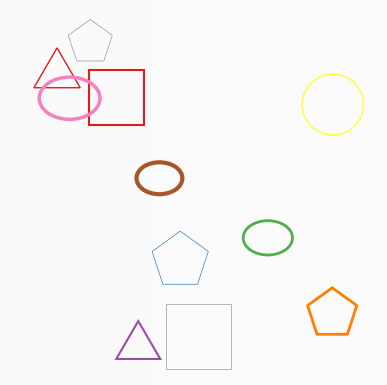[{"shape": "triangle", "thickness": 1, "radius": 0.34, "center": [0.147, 0.807]}, {"shape": "square", "thickness": 1.5, "radius": 0.36, "center": [0.301, 0.747]}, {"shape": "pentagon", "thickness": 0.5, "radius": 0.38, "center": [0.465, 0.323]}, {"shape": "oval", "thickness": 2, "radius": 0.32, "center": [0.691, 0.382]}, {"shape": "triangle", "thickness": 1.5, "radius": 0.33, "center": [0.357, 0.1]}, {"shape": "pentagon", "thickness": 2, "radius": 0.33, "center": [0.857, 0.186]}, {"shape": "circle", "thickness": 1, "radius": 0.4, "center": [0.859, 0.728]}, {"shape": "oval", "thickness": 3, "radius": 0.3, "center": [0.411, 0.537]}, {"shape": "oval", "thickness": 2.5, "radius": 0.39, "center": [0.18, 0.745]}, {"shape": "square", "thickness": 0.5, "radius": 0.42, "center": [0.512, 0.126]}, {"shape": "pentagon", "thickness": 0.5, "radius": 0.3, "center": [0.233, 0.89]}]